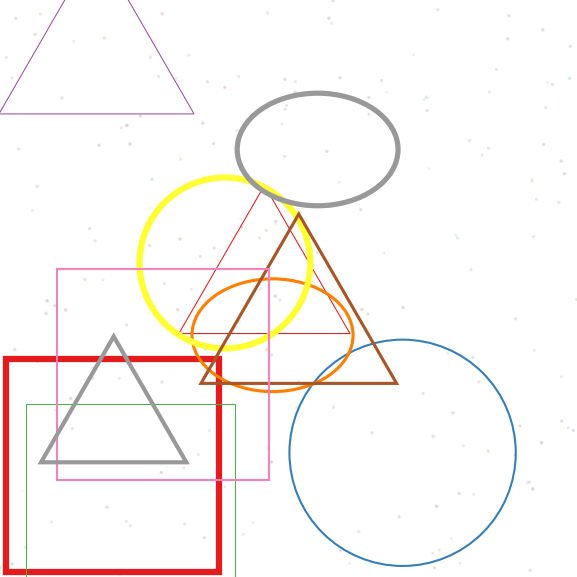[{"shape": "square", "thickness": 3, "radius": 0.92, "center": [0.195, 0.193]}, {"shape": "triangle", "thickness": 0.5, "radius": 0.86, "center": [0.458, 0.507]}, {"shape": "circle", "thickness": 1, "radius": 0.98, "center": [0.697, 0.215]}, {"shape": "square", "thickness": 0.5, "radius": 0.9, "center": [0.226, 0.119]}, {"shape": "triangle", "thickness": 0.5, "radius": 0.98, "center": [0.167, 0.899]}, {"shape": "oval", "thickness": 1.5, "radius": 0.7, "center": [0.472, 0.419]}, {"shape": "circle", "thickness": 3, "radius": 0.74, "center": [0.389, 0.544]}, {"shape": "triangle", "thickness": 1.5, "radius": 0.98, "center": [0.517, 0.433]}, {"shape": "square", "thickness": 1, "radius": 0.92, "center": [0.283, 0.351]}, {"shape": "oval", "thickness": 2.5, "radius": 0.7, "center": [0.55, 0.74]}, {"shape": "triangle", "thickness": 2, "radius": 0.73, "center": [0.197, 0.271]}]